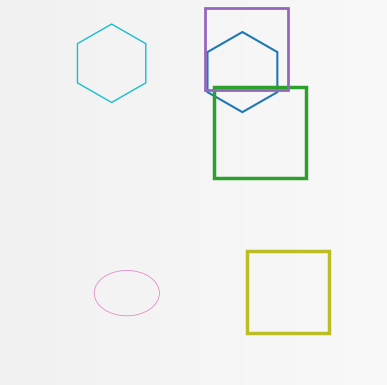[{"shape": "hexagon", "thickness": 1.5, "radius": 0.52, "center": [0.626, 0.813]}, {"shape": "square", "thickness": 2.5, "radius": 0.59, "center": [0.67, 0.656]}, {"shape": "square", "thickness": 2, "radius": 0.53, "center": [0.636, 0.872]}, {"shape": "oval", "thickness": 0.5, "radius": 0.42, "center": [0.327, 0.239]}, {"shape": "square", "thickness": 2.5, "radius": 0.53, "center": [0.743, 0.242]}, {"shape": "hexagon", "thickness": 1, "radius": 0.51, "center": [0.288, 0.836]}]